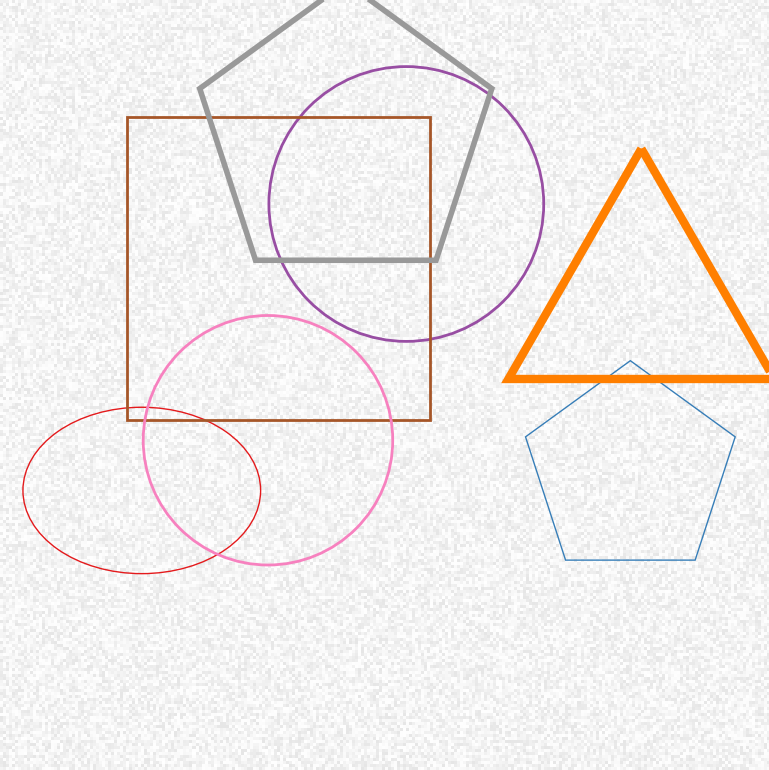[{"shape": "oval", "thickness": 0.5, "radius": 0.77, "center": [0.184, 0.363]}, {"shape": "pentagon", "thickness": 0.5, "radius": 0.72, "center": [0.819, 0.388]}, {"shape": "circle", "thickness": 1, "radius": 0.89, "center": [0.528, 0.735]}, {"shape": "triangle", "thickness": 3, "radius": 1.0, "center": [0.833, 0.608]}, {"shape": "square", "thickness": 1, "radius": 0.98, "center": [0.361, 0.652]}, {"shape": "circle", "thickness": 1, "radius": 0.81, "center": [0.348, 0.428]}, {"shape": "pentagon", "thickness": 2, "radius": 1.0, "center": [0.449, 0.823]}]